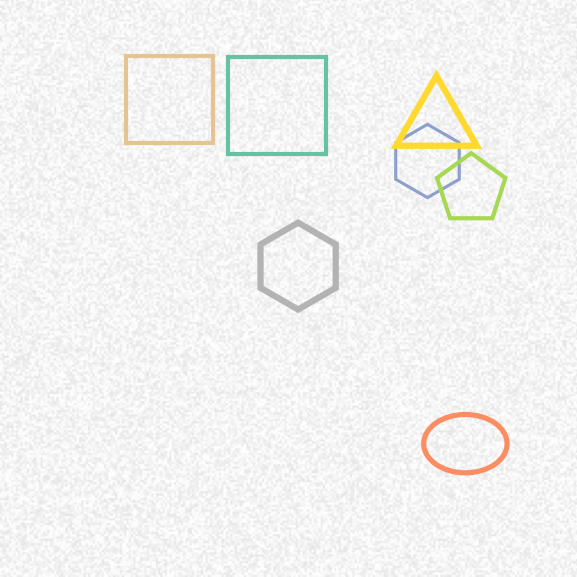[{"shape": "square", "thickness": 2, "radius": 0.42, "center": [0.48, 0.817]}, {"shape": "oval", "thickness": 2.5, "radius": 0.36, "center": [0.806, 0.231]}, {"shape": "hexagon", "thickness": 1.5, "radius": 0.32, "center": [0.74, 0.72]}, {"shape": "pentagon", "thickness": 2, "radius": 0.31, "center": [0.816, 0.672]}, {"shape": "triangle", "thickness": 3, "radius": 0.4, "center": [0.756, 0.787]}, {"shape": "square", "thickness": 2, "radius": 0.38, "center": [0.294, 0.828]}, {"shape": "hexagon", "thickness": 3, "radius": 0.38, "center": [0.516, 0.538]}]